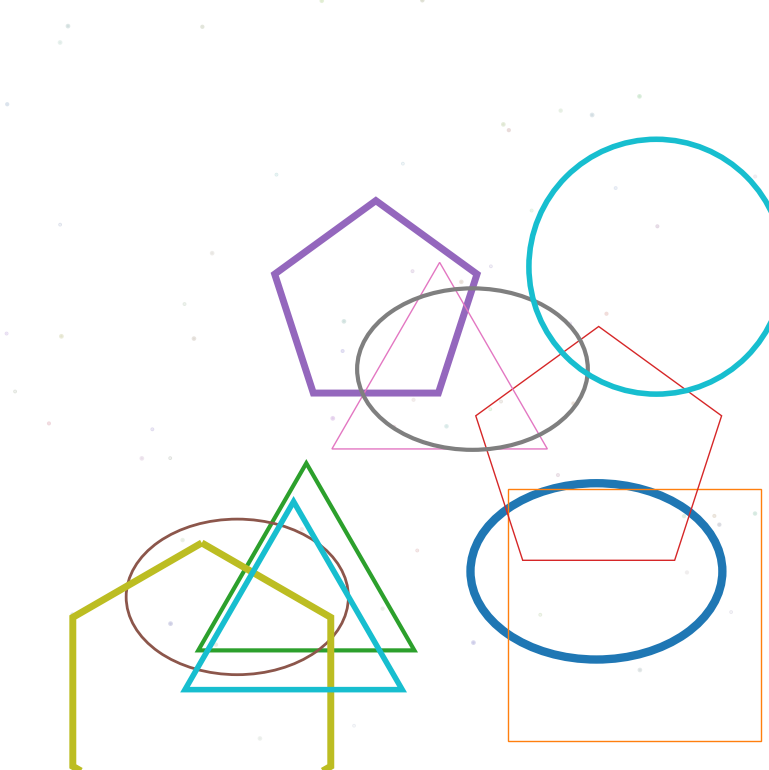[{"shape": "oval", "thickness": 3, "radius": 0.82, "center": [0.775, 0.258]}, {"shape": "square", "thickness": 0.5, "radius": 0.82, "center": [0.824, 0.201]}, {"shape": "triangle", "thickness": 1.5, "radius": 0.81, "center": [0.398, 0.236]}, {"shape": "pentagon", "thickness": 0.5, "radius": 0.84, "center": [0.778, 0.408]}, {"shape": "pentagon", "thickness": 2.5, "radius": 0.69, "center": [0.488, 0.601]}, {"shape": "oval", "thickness": 1, "radius": 0.72, "center": [0.308, 0.225]}, {"shape": "triangle", "thickness": 0.5, "radius": 0.81, "center": [0.571, 0.498]}, {"shape": "oval", "thickness": 1.5, "radius": 0.75, "center": [0.614, 0.521]}, {"shape": "hexagon", "thickness": 2.5, "radius": 0.97, "center": [0.262, 0.101]}, {"shape": "triangle", "thickness": 2, "radius": 0.81, "center": [0.381, 0.186]}, {"shape": "circle", "thickness": 2, "radius": 0.83, "center": [0.852, 0.654]}]